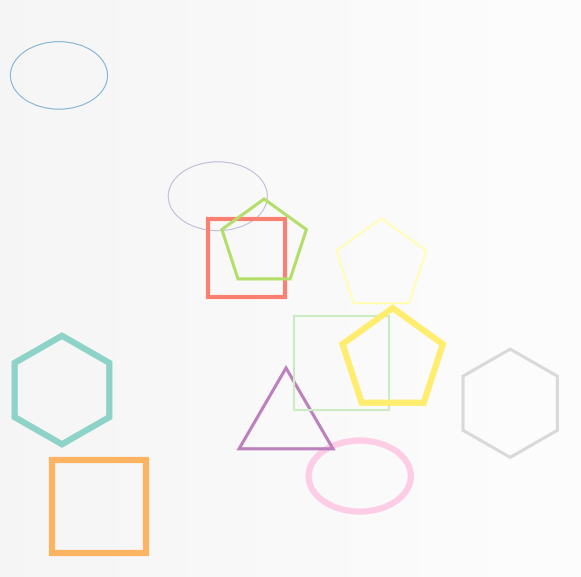[{"shape": "hexagon", "thickness": 3, "radius": 0.47, "center": [0.107, 0.324]}, {"shape": "pentagon", "thickness": 1, "radius": 0.41, "center": [0.656, 0.54]}, {"shape": "oval", "thickness": 0.5, "radius": 0.43, "center": [0.375, 0.659]}, {"shape": "square", "thickness": 2, "radius": 0.33, "center": [0.424, 0.552]}, {"shape": "oval", "thickness": 0.5, "radius": 0.42, "center": [0.101, 0.869]}, {"shape": "square", "thickness": 3, "radius": 0.4, "center": [0.17, 0.122]}, {"shape": "pentagon", "thickness": 1.5, "radius": 0.38, "center": [0.454, 0.578]}, {"shape": "oval", "thickness": 3, "radius": 0.44, "center": [0.619, 0.175]}, {"shape": "hexagon", "thickness": 1.5, "radius": 0.47, "center": [0.878, 0.301]}, {"shape": "triangle", "thickness": 1.5, "radius": 0.47, "center": [0.492, 0.269]}, {"shape": "square", "thickness": 1, "radius": 0.41, "center": [0.587, 0.371]}, {"shape": "pentagon", "thickness": 3, "radius": 0.45, "center": [0.676, 0.375]}]